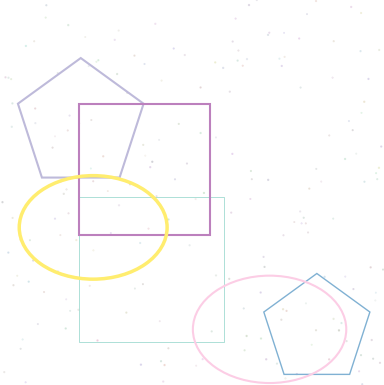[{"shape": "square", "thickness": 0.5, "radius": 0.94, "center": [0.394, 0.3]}, {"shape": "pentagon", "thickness": 1.5, "radius": 0.86, "center": [0.21, 0.678]}, {"shape": "pentagon", "thickness": 1, "radius": 0.72, "center": [0.823, 0.145]}, {"shape": "oval", "thickness": 1.5, "radius": 1.0, "center": [0.7, 0.145]}, {"shape": "square", "thickness": 1.5, "radius": 0.85, "center": [0.376, 0.56]}, {"shape": "oval", "thickness": 2.5, "radius": 0.96, "center": [0.242, 0.409]}]